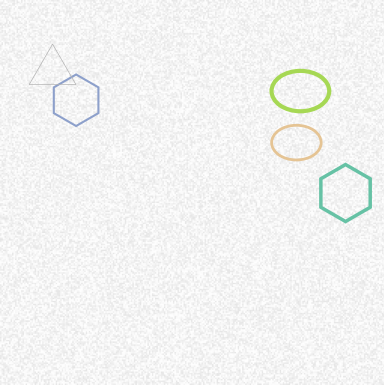[{"shape": "hexagon", "thickness": 2.5, "radius": 0.37, "center": [0.897, 0.499]}, {"shape": "hexagon", "thickness": 1.5, "radius": 0.33, "center": [0.198, 0.74]}, {"shape": "oval", "thickness": 3, "radius": 0.37, "center": [0.78, 0.763]}, {"shape": "oval", "thickness": 2, "radius": 0.32, "center": [0.77, 0.63]}, {"shape": "triangle", "thickness": 0.5, "radius": 0.35, "center": [0.137, 0.815]}]